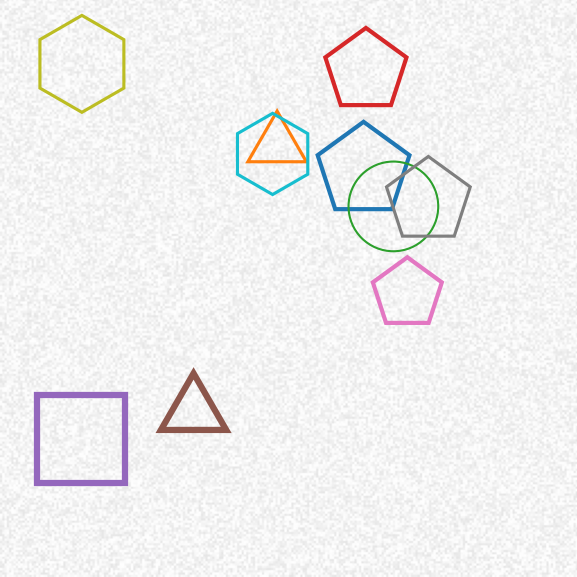[{"shape": "pentagon", "thickness": 2, "radius": 0.42, "center": [0.63, 0.705]}, {"shape": "triangle", "thickness": 1.5, "radius": 0.29, "center": [0.48, 0.748]}, {"shape": "circle", "thickness": 1, "radius": 0.39, "center": [0.681, 0.642]}, {"shape": "pentagon", "thickness": 2, "radius": 0.37, "center": [0.634, 0.877]}, {"shape": "square", "thickness": 3, "radius": 0.38, "center": [0.14, 0.239]}, {"shape": "triangle", "thickness": 3, "radius": 0.33, "center": [0.335, 0.287]}, {"shape": "pentagon", "thickness": 2, "radius": 0.31, "center": [0.705, 0.491]}, {"shape": "pentagon", "thickness": 1.5, "radius": 0.38, "center": [0.742, 0.652]}, {"shape": "hexagon", "thickness": 1.5, "radius": 0.42, "center": [0.142, 0.889]}, {"shape": "hexagon", "thickness": 1.5, "radius": 0.35, "center": [0.472, 0.733]}]